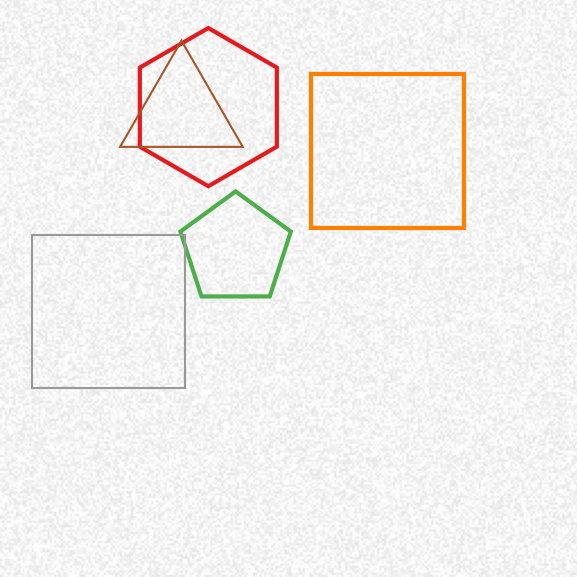[{"shape": "hexagon", "thickness": 2, "radius": 0.68, "center": [0.361, 0.814]}, {"shape": "pentagon", "thickness": 2, "radius": 0.5, "center": [0.408, 0.567]}, {"shape": "square", "thickness": 2, "radius": 0.66, "center": [0.671, 0.738]}, {"shape": "triangle", "thickness": 1, "radius": 0.61, "center": [0.314, 0.806]}, {"shape": "square", "thickness": 1, "radius": 0.66, "center": [0.189, 0.46]}]